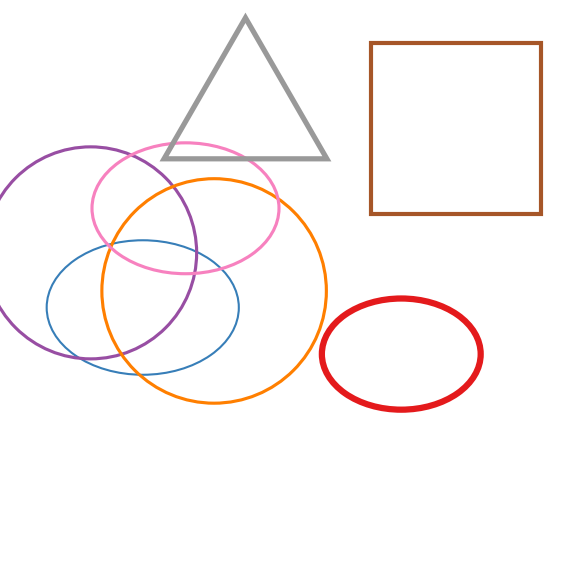[{"shape": "oval", "thickness": 3, "radius": 0.69, "center": [0.695, 0.386]}, {"shape": "oval", "thickness": 1, "radius": 0.83, "center": [0.247, 0.467]}, {"shape": "circle", "thickness": 1.5, "radius": 0.92, "center": [0.157, 0.561]}, {"shape": "circle", "thickness": 1.5, "radius": 0.97, "center": [0.371, 0.495]}, {"shape": "square", "thickness": 2, "radius": 0.74, "center": [0.789, 0.777]}, {"shape": "oval", "thickness": 1.5, "radius": 0.81, "center": [0.321, 0.638]}, {"shape": "triangle", "thickness": 2.5, "radius": 0.81, "center": [0.425, 0.806]}]